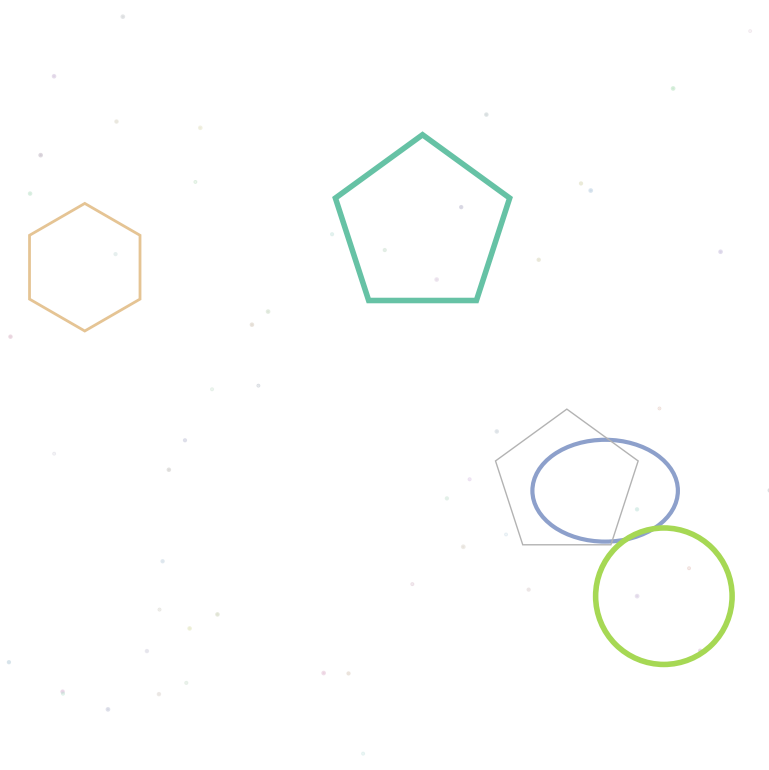[{"shape": "pentagon", "thickness": 2, "radius": 0.59, "center": [0.549, 0.706]}, {"shape": "oval", "thickness": 1.5, "radius": 0.47, "center": [0.786, 0.363]}, {"shape": "circle", "thickness": 2, "radius": 0.44, "center": [0.862, 0.226]}, {"shape": "hexagon", "thickness": 1, "radius": 0.41, "center": [0.11, 0.653]}, {"shape": "pentagon", "thickness": 0.5, "radius": 0.49, "center": [0.736, 0.371]}]